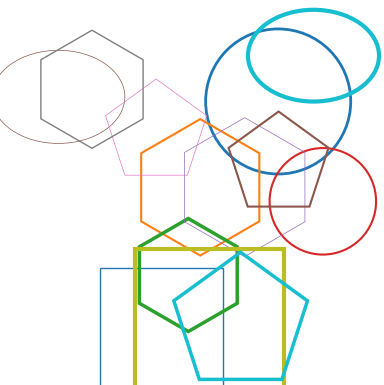[{"shape": "circle", "thickness": 2, "radius": 0.94, "center": [0.723, 0.736]}, {"shape": "square", "thickness": 1, "radius": 0.8, "center": [0.419, 0.143]}, {"shape": "hexagon", "thickness": 1.5, "radius": 0.89, "center": [0.52, 0.514]}, {"shape": "hexagon", "thickness": 2.5, "radius": 0.73, "center": [0.489, 0.286]}, {"shape": "circle", "thickness": 1.5, "radius": 0.69, "center": [0.839, 0.477]}, {"shape": "hexagon", "thickness": 0.5, "radius": 0.9, "center": [0.636, 0.514]}, {"shape": "pentagon", "thickness": 1.5, "radius": 0.68, "center": [0.724, 0.574]}, {"shape": "oval", "thickness": 0.5, "radius": 0.86, "center": [0.151, 0.748]}, {"shape": "pentagon", "thickness": 0.5, "radius": 0.69, "center": [0.405, 0.657]}, {"shape": "hexagon", "thickness": 1, "radius": 0.77, "center": [0.239, 0.768]}, {"shape": "square", "thickness": 3, "radius": 0.97, "center": [0.544, 0.16]}, {"shape": "oval", "thickness": 3, "radius": 0.85, "center": [0.814, 0.855]}, {"shape": "pentagon", "thickness": 2.5, "radius": 0.91, "center": [0.625, 0.162]}]